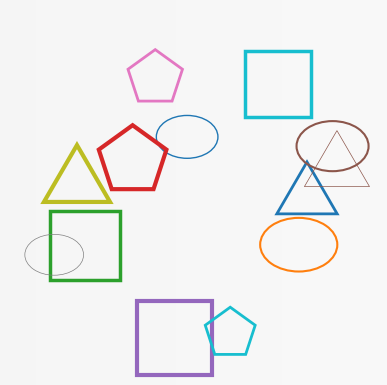[{"shape": "triangle", "thickness": 2, "radius": 0.45, "center": [0.792, 0.489]}, {"shape": "oval", "thickness": 1, "radius": 0.4, "center": [0.483, 0.644]}, {"shape": "oval", "thickness": 1.5, "radius": 0.5, "center": [0.771, 0.364]}, {"shape": "square", "thickness": 2.5, "radius": 0.45, "center": [0.219, 0.363]}, {"shape": "pentagon", "thickness": 3, "radius": 0.46, "center": [0.342, 0.583]}, {"shape": "square", "thickness": 3, "radius": 0.48, "center": [0.451, 0.123]}, {"shape": "oval", "thickness": 1.5, "radius": 0.46, "center": [0.858, 0.62]}, {"shape": "triangle", "thickness": 0.5, "radius": 0.49, "center": [0.87, 0.564]}, {"shape": "pentagon", "thickness": 2, "radius": 0.37, "center": [0.401, 0.797]}, {"shape": "oval", "thickness": 0.5, "radius": 0.38, "center": [0.14, 0.338]}, {"shape": "triangle", "thickness": 3, "radius": 0.49, "center": [0.199, 0.525]}, {"shape": "pentagon", "thickness": 2, "radius": 0.34, "center": [0.594, 0.134]}, {"shape": "square", "thickness": 2.5, "radius": 0.42, "center": [0.718, 0.782]}]